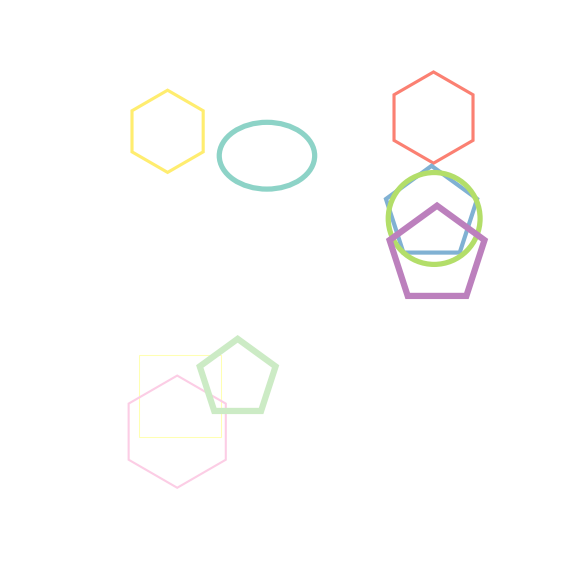[{"shape": "oval", "thickness": 2.5, "radius": 0.41, "center": [0.462, 0.73]}, {"shape": "square", "thickness": 0.5, "radius": 0.36, "center": [0.312, 0.314]}, {"shape": "hexagon", "thickness": 1.5, "radius": 0.39, "center": [0.751, 0.796]}, {"shape": "pentagon", "thickness": 2, "radius": 0.42, "center": [0.747, 0.629]}, {"shape": "circle", "thickness": 2.5, "radius": 0.4, "center": [0.752, 0.621]}, {"shape": "hexagon", "thickness": 1, "radius": 0.49, "center": [0.307, 0.252]}, {"shape": "pentagon", "thickness": 3, "radius": 0.43, "center": [0.757, 0.557]}, {"shape": "pentagon", "thickness": 3, "radius": 0.35, "center": [0.412, 0.343]}, {"shape": "hexagon", "thickness": 1.5, "radius": 0.36, "center": [0.29, 0.772]}]